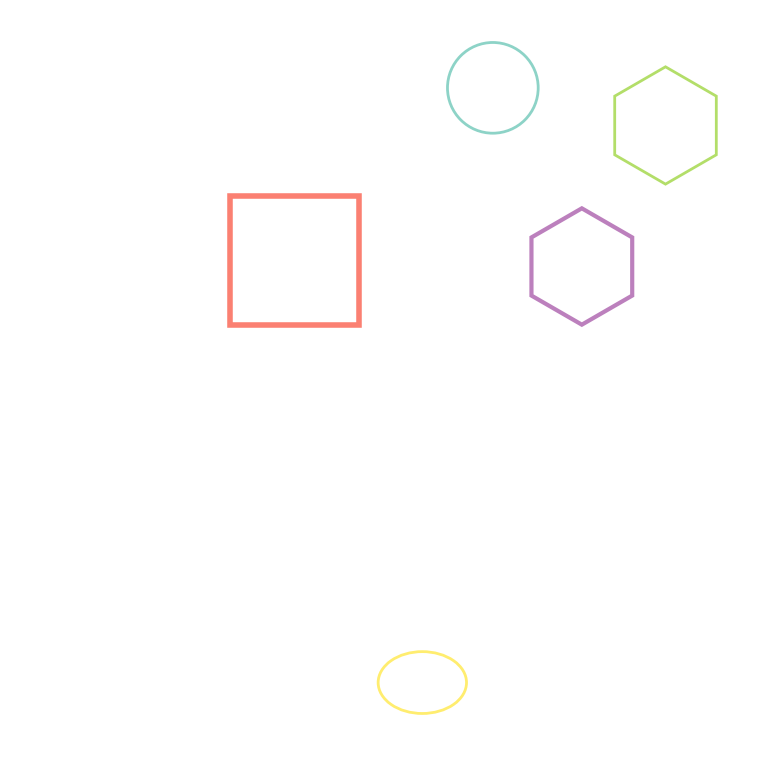[{"shape": "circle", "thickness": 1, "radius": 0.29, "center": [0.64, 0.886]}, {"shape": "square", "thickness": 2, "radius": 0.42, "center": [0.382, 0.661]}, {"shape": "hexagon", "thickness": 1, "radius": 0.38, "center": [0.864, 0.837]}, {"shape": "hexagon", "thickness": 1.5, "radius": 0.38, "center": [0.756, 0.654]}, {"shape": "oval", "thickness": 1, "radius": 0.29, "center": [0.548, 0.114]}]